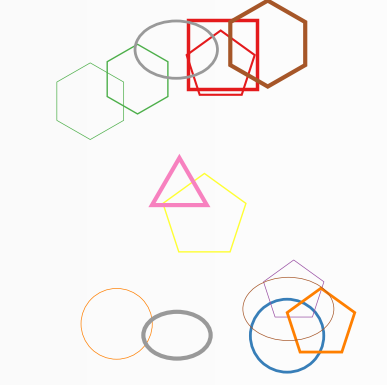[{"shape": "square", "thickness": 2.5, "radius": 0.44, "center": [0.574, 0.858]}, {"shape": "pentagon", "thickness": 1.5, "radius": 0.46, "center": [0.57, 0.828]}, {"shape": "circle", "thickness": 2, "radius": 0.47, "center": [0.741, 0.128]}, {"shape": "hexagon", "thickness": 0.5, "radius": 0.5, "center": [0.233, 0.737]}, {"shape": "hexagon", "thickness": 1, "radius": 0.45, "center": [0.355, 0.794]}, {"shape": "pentagon", "thickness": 0.5, "radius": 0.41, "center": [0.758, 0.243]}, {"shape": "pentagon", "thickness": 2, "radius": 0.46, "center": [0.828, 0.16]}, {"shape": "circle", "thickness": 0.5, "radius": 0.46, "center": [0.301, 0.159]}, {"shape": "pentagon", "thickness": 1, "radius": 0.56, "center": [0.528, 0.437]}, {"shape": "hexagon", "thickness": 3, "radius": 0.56, "center": [0.691, 0.887]}, {"shape": "oval", "thickness": 0.5, "radius": 0.59, "center": [0.744, 0.198]}, {"shape": "triangle", "thickness": 3, "radius": 0.41, "center": [0.463, 0.508]}, {"shape": "oval", "thickness": 3, "radius": 0.43, "center": [0.457, 0.129]}, {"shape": "oval", "thickness": 2, "radius": 0.53, "center": [0.455, 0.871]}]